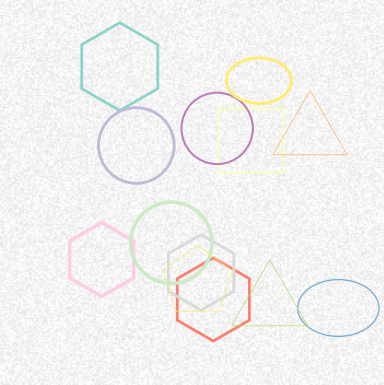[{"shape": "hexagon", "thickness": 2, "radius": 0.57, "center": [0.311, 0.827]}, {"shape": "square", "thickness": 1, "radius": 0.42, "center": [0.65, 0.636]}, {"shape": "circle", "thickness": 2, "radius": 0.49, "center": [0.354, 0.622]}, {"shape": "hexagon", "thickness": 2, "radius": 0.54, "center": [0.554, 0.222]}, {"shape": "oval", "thickness": 1, "radius": 0.53, "center": [0.879, 0.2]}, {"shape": "triangle", "thickness": 0.5, "radius": 0.56, "center": [0.805, 0.654]}, {"shape": "triangle", "thickness": 0.5, "radius": 0.57, "center": [0.7, 0.211]}, {"shape": "hexagon", "thickness": 2.5, "radius": 0.48, "center": [0.264, 0.326]}, {"shape": "hexagon", "thickness": 2, "radius": 0.49, "center": [0.522, 0.292]}, {"shape": "circle", "thickness": 1.5, "radius": 0.46, "center": [0.564, 0.667]}, {"shape": "circle", "thickness": 2.5, "radius": 0.53, "center": [0.445, 0.369]}, {"shape": "pentagon", "thickness": 0.5, "radius": 0.47, "center": [0.513, 0.268]}, {"shape": "oval", "thickness": 2, "radius": 0.42, "center": [0.673, 0.791]}]